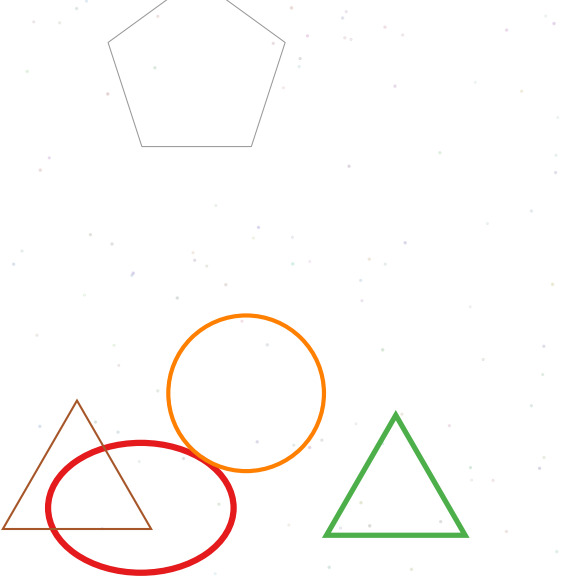[{"shape": "oval", "thickness": 3, "radius": 0.8, "center": [0.244, 0.12]}, {"shape": "triangle", "thickness": 2.5, "radius": 0.69, "center": [0.685, 0.142]}, {"shape": "circle", "thickness": 2, "radius": 0.67, "center": [0.426, 0.318]}, {"shape": "triangle", "thickness": 1, "radius": 0.74, "center": [0.133, 0.157]}, {"shape": "pentagon", "thickness": 0.5, "radius": 0.81, "center": [0.34, 0.876]}]